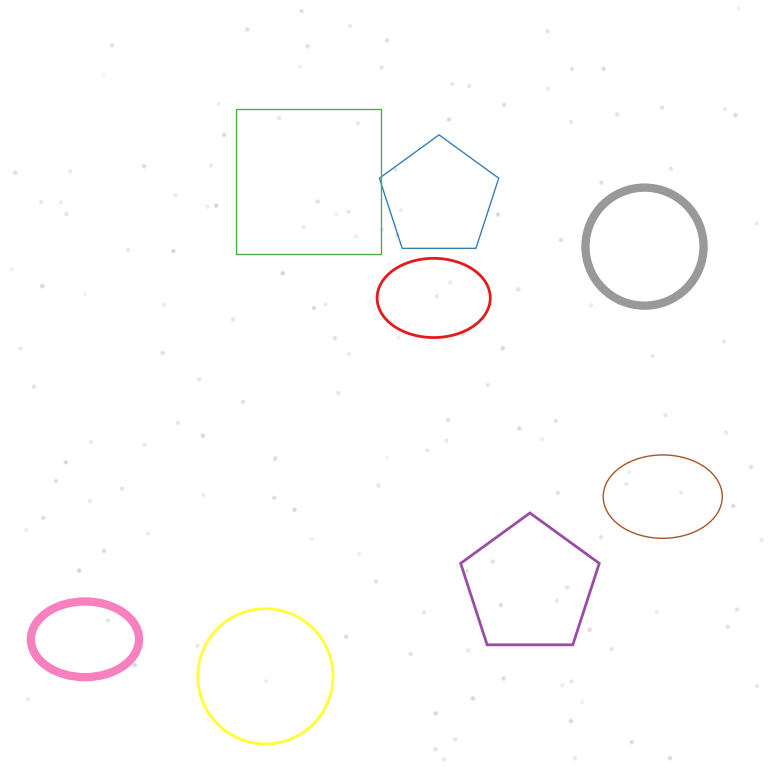[{"shape": "oval", "thickness": 1, "radius": 0.37, "center": [0.563, 0.613]}, {"shape": "pentagon", "thickness": 0.5, "radius": 0.41, "center": [0.57, 0.743]}, {"shape": "square", "thickness": 0.5, "radius": 0.47, "center": [0.401, 0.764]}, {"shape": "pentagon", "thickness": 1, "radius": 0.47, "center": [0.688, 0.239]}, {"shape": "circle", "thickness": 1, "radius": 0.44, "center": [0.345, 0.122]}, {"shape": "oval", "thickness": 0.5, "radius": 0.39, "center": [0.861, 0.355]}, {"shape": "oval", "thickness": 3, "radius": 0.35, "center": [0.11, 0.17]}, {"shape": "circle", "thickness": 3, "radius": 0.38, "center": [0.837, 0.68]}]